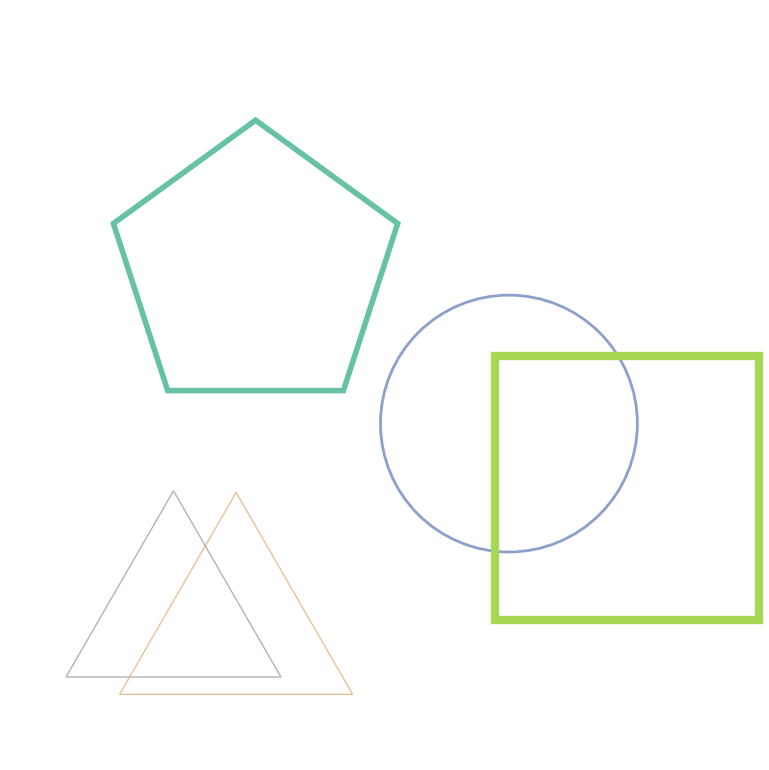[{"shape": "pentagon", "thickness": 2, "radius": 0.97, "center": [0.332, 0.65]}, {"shape": "circle", "thickness": 1, "radius": 0.83, "center": [0.661, 0.45]}, {"shape": "square", "thickness": 3, "radius": 0.86, "center": [0.815, 0.366]}, {"shape": "triangle", "thickness": 0.5, "radius": 0.87, "center": [0.307, 0.186]}, {"shape": "triangle", "thickness": 0.5, "radius": 0.81, "center": [0.225, 0.201]}]